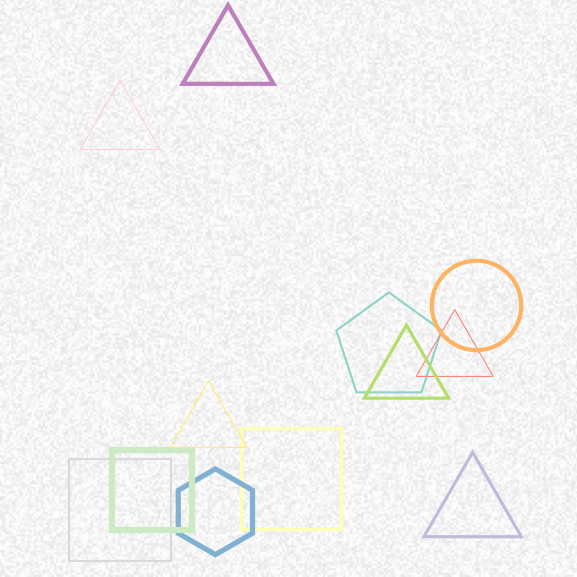[{"shape": "pentagon", "thickness": 1, "radius": 0.48, "center": [0.673, 0.397]}, {"shape": "square", "thickness": 1.5, "radius": 0.43, "center": [0.504, 0.171]}, {"shape": "triangle", "thickness": 1.5, "radius": 0.49, "center": [0.818, 0.118]}, {"shape": "triangle", "thickness": 0.5, "radius": 0.39, "center": [0.787, 0.386]}, {"shape": "hexagon", "thickness": 2.5, "radius": 0.37, "center": [0.373, 0.113]}, {"shape": "circle", "thickness": 2, "radius": 0.39, "center": [0.825, 0.47]}, {"shape": "triangle", "thickness": 1.5, "radius": 0.42, "center": [0.704, 0.352]}, {"shape": "triangle", "thickness": 0.5, "radius": 0.4, "center": [0.208, 0.78]}, {"shape": "square", "thickness": 1, "radius": 0.44, "center": [0.209, 0.116]}, {"shape": "triangle", "thickness": 2, "radius": 0.45, "center": [0.395, 0.899]}, {"shape": "square", "thickness": 3, "radius": 0.35, "center": [0.263, 0.151]}, {"shape": "triangle", "thickness": 0.5, "radius": 0.38, "center": [0.361, 0.263]}]